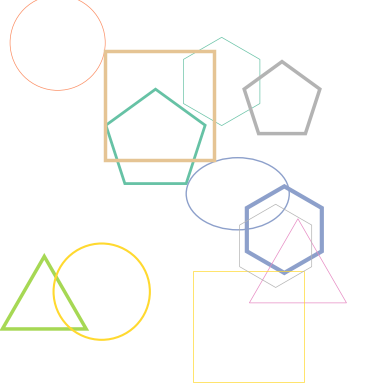[{"shape": "pentagon", "thickness": 2, "radius": 0.68, "center": [0.404, 0.633]}, {"shape": "hexagon", "thickness": 0.5, "radius": 0.57, "center": [0.576, 0.788]}, {"shape": "circle", "thickness": 0.5, "radius": 0.62, "center": [0.15, 0.889]}, {"shape": "oval", "thickness": 1, "radius": 0.67, "center": [0.617, 0.497]}, {"shape": "hexagon", "thickness": 3, "radius": 0.56, "center": [0.739, 0.404]}, {"shape": "triangle", "thickness": 0.5, "radius": 0.73, "center": [0.774, 0.286]}, {"shape": "triangle", "thickness": 2.5, "radius": 0.63, "center": [0.115, 0.208]}, {"shape": "square", "thickness": 0.5, "radius": 0.72, "center": [0.646, 0.152]}, {"shape": "circle", "thickness": 1.5, "radius": 0.63, "center": [0.264, 0.242]}, {"shape": "square", "thickness": 2.5, "radius": 0.71, "center": [0.414, 0.727]}, {"shape": "hexagon", "thickness": 0.5, "radius": 0.54, "center": [0.716, 0.361]}, {"shape": "pentagon", "thickness": 2.5, "radius": 0.52, "center": [0.732, 0.737]}]